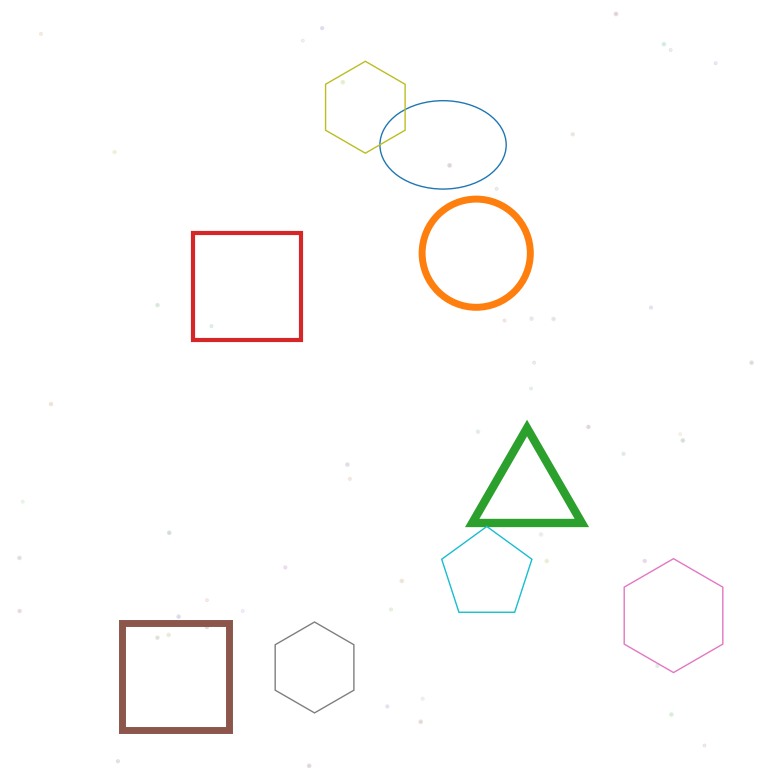[{"shape": "oval", "thickness": 0.5, "radius": 0.41, "center": [0.575, 0.812]}, {"shape": "circle", "thickness": 2.5, "radius": 0.35, "center": [0.618, 0.671]}, {"shape": "triangle", "thickness": 3, "radius": 0.41, "center": [0.684, 0.362]}, {"shape": "square", "thickness": 1.5, "radius": 0.35, "center": [0.321, 0.628]}, {"shape": "square", "thickness": 2.5, "radius": 0.35, "center": [0.228, 0.121]}, {"shape": "hexagon", "thickness": 0.5, "radius": 0.37, "center": [0.875, 0.2]}, {"shape": "hexagon", "thickness": 0.5, "radius": 0.3, "center": [0.408, 0.133]}, {"shape": "hexagon", "thickness": 0.5, "radius": 0.3, "center": [0.474, 0.861]}, {"shape": "pentagon", "thickness": 0.5, "radius": 0.31, "center": [0.632, 0.255]}]